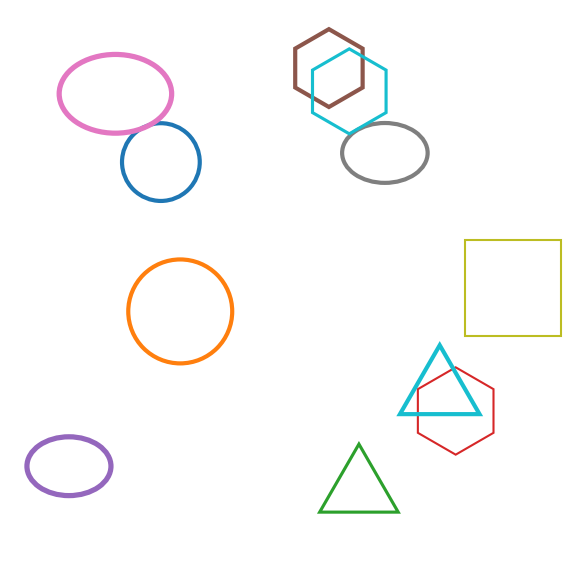[{"shape": "circle", "thickness": 2, "radius": 0.34, "center": [0.279, 0.718]}, {"shape": "circle", "thickness": 2, "radius": 0.45, "center": [0.312, 0.46]}, {"shape": "triangle", "thickness": 1.5, "radius": 0.39, "center": [0.622, 0.152]}, {"shape": "hexagon", "thickness": 1, "radius": 0.38, "center": [0.789, 0.287]}, {"shape": "oval", "thickness": 2.5, "radius": 0.36, "center": [0.119, 0.192]}, {"shape": "hexagon", "thickness": 2, "radius": 0.34, "center": [0.57, 0.881]}, {"shape": "oval", "thickness": 2.5, "radius": 0.49, "center": [0.2, 0.837]}, {"shape": "oval", "thickness": 2, "radius": 0.37, "center": [0.666, 0.734]}, {"shape": "square", "thickness": 1, "radius": 0.42, "center": [0.888, 0.501]}, {"shape": "hexagon", "thickness": 1.5, "radius": 0.37, "center": [0.605, 0.841]}, {"shape": "triangle", "thickness": 2, "radius": 0.4, "center": [0.761, 0.322]}]